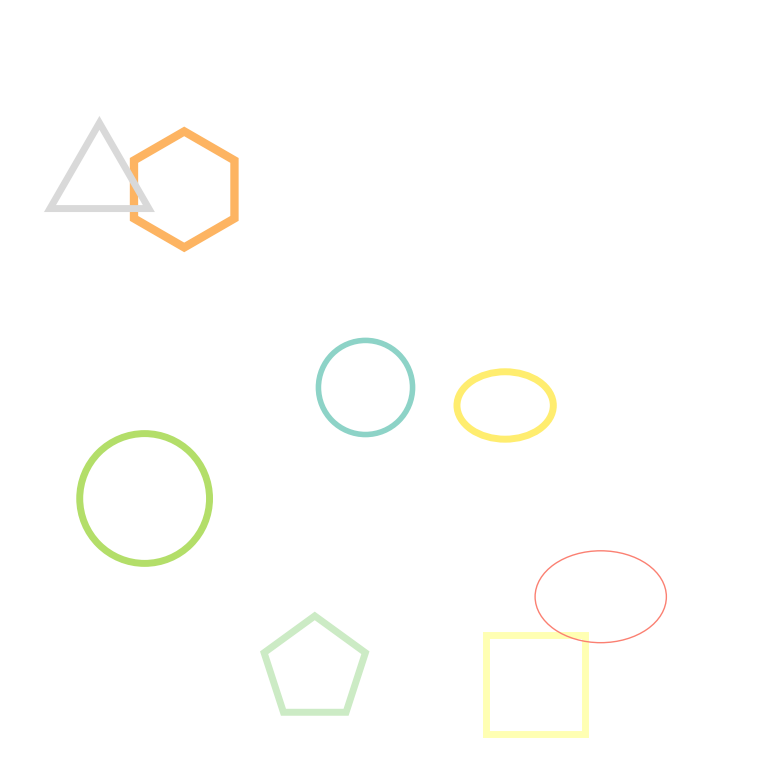[{"shape": "circle", "thickness": 2, "radius": 0.31, "center": [0.475, 0.497]}, {"shape": "square", "thickness": 2.5, "radius": 0.32, "center": [0.695, 0.111]}, {"shape": "oval", "thickness": 0.5, "radius": 0.43, "center": [0.78, 0.225]}, {"shape": "hexagon", "thickness": 3, "radius": 0.38, "center": [0.239, 0.754]}, {"shape": "circle", "thickness": 2.5, "radius": 0.42, "center": [0.188, 0.353]}, {"shape": "triangle", "thickness": 2.5, "radius": 0.37, "center": [0.129, 0.766]}, {"shape": "pentagon", "thickness": 2.5, "radius": 0.35, "center": [0.409, 0.131]}, {"shape": "oval", "thickness": 2.5, "radius": 0.31, "center": [0.656, 0.473]}]